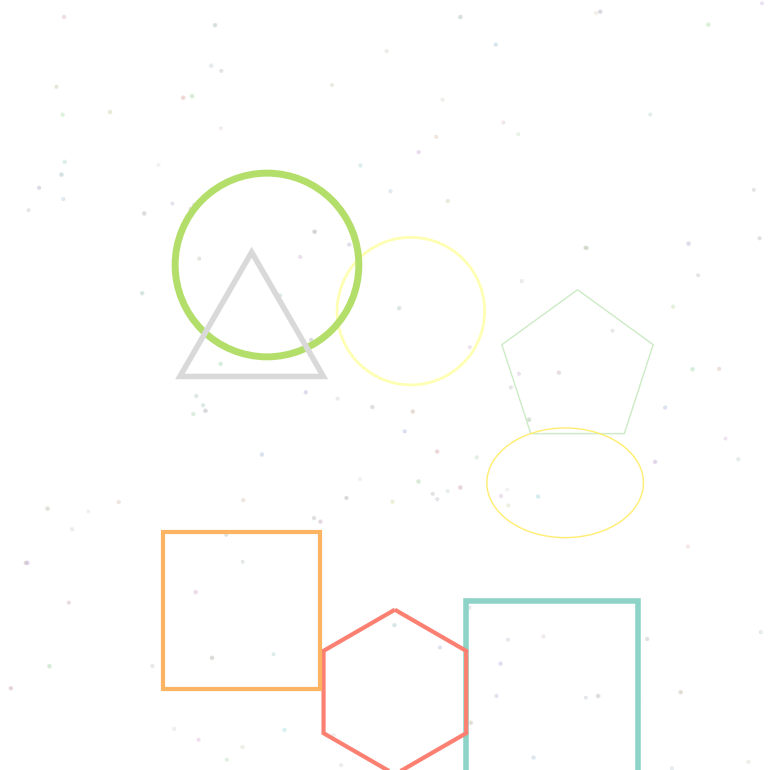[{"shape": "square", "thickness": 2, "radius": 0.56, "center": [0.717, 0.108]}, {"shape": "circle", "thickness": 1, "radius": 0.48, "center": [0.534, 0.596]}, {"shape": "hexagon", "thickness": 1.5, "radius": 0.53, "center": [0.513, 0.101]}, {"shape": "square", "thickness": 1.5, "radius": 0.51, "center": [0.314, 0.207]}, {"shape": "circle", "thickness": 2.5, "radius": 0.6, "center": [0.347, 0.656]}, {"shape": "triangle", "thickness": 2, "radius": 0.54, "center": [0.327, 0.565]}, {"shape": "pentagon", "thickness": 0.5, "radius": 0.52, "center": [0.75, 0.52]}, {"shape": "oval", "thickness": 0.5, "radius": 0.51, "center": [0.734, 0.373]}]